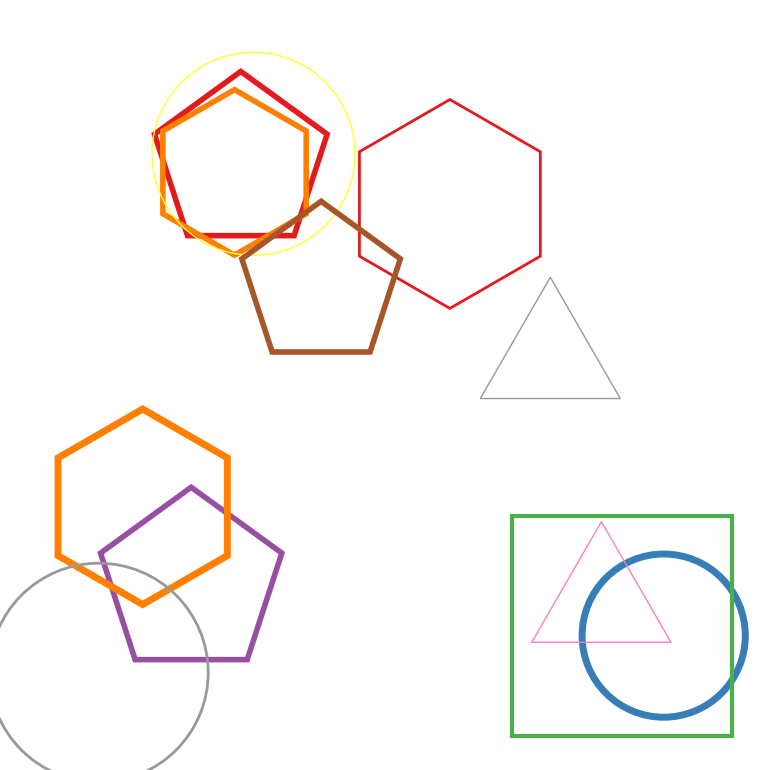[{"shape": "pentagon", "thickness": 2, "radius": 0.59, "center": [0.313, 0.789]}, {"shape": "hexagon", "thickness": 1, "radius": 0.68, "center": [0.584, 0.735]}, {"shape": "circle", "thickness": 2.5, "radius": 0.53, "center": [0.862, 0.175]}, {"shape": "square", "thickness": 1.5, "radius": 0.71, "center": [0.808, 0.187]}, {"shape": "pentagon", "thickness": 2, "radius": 0.62, "center": [0.248, 0.243]}, {"shape": "hexagon", "thickness": 2, "radius": 0.54, "center": [0.305, 0.776]}, {"shape": "hexagon", "thickness": 2.5, "radius": 0.63, "center": [0.185, 0.342]}, {"shape": "circle", "thickness": 0.5, "radius": 0.66, "center": [0.329, 0.8]}, {"shape": "pentagon", "thickness": 2, "radius": 0.54, "center": [0.417, 0.63]}, {"shape": "triangle", "thickness": 0.5, "radius": 0.52, "center": [0.781, 0.218]}, {"shape": "circle", "thickness": 1, "radius": 0.71, "center": [0.128, 0.126]}, {"shape": "triangle", "thickness": 0.5, "radius": 0.52, "center": [0.715, 0.535]}]